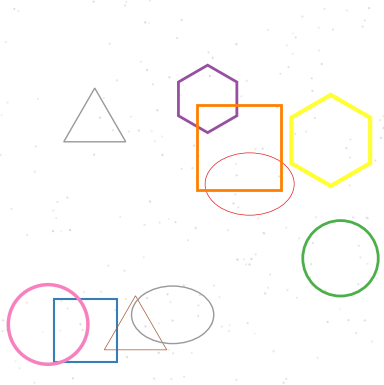[{"shape": "oval", "thickness": 0.5, "radius": 0.58, "center": [0.648, 0.522]}, {"shape": "square", "thickness": 1.5, "radius": 0.41, "center": [0.223, 0.141]}, {"shape": "circle", "thickness": 2, "radius": 0.49, "center": [0.884, 0.329]}, {"shape": "hexagon", "thickness": 2, "radius": 0.44, "center": [0.539, 0.743]}, {"shape": "square", "thickness": 2, "radius": 0.55, "center": [0.621, 0.617]}, {"shape": "hexagon", "thickness": 3, "radius": 0.59, "center": [0.859, 0.635]}, {"shape": "triangle", "thickness": 0.5, "radius": 0.47, "center": [0.352, 0.138]}, {"shape": "circle", "thickness": 2.5, "radius": 0.52, "center": [0.125, 0.157]}, {"shape": "oval", "thickness": 1, "radius": 0.53, "center": [0.448, 0.182]}, {"shape": "triangle", "thickness": 1, "radius": 0.46, "center": [0.246, 0.678]}]